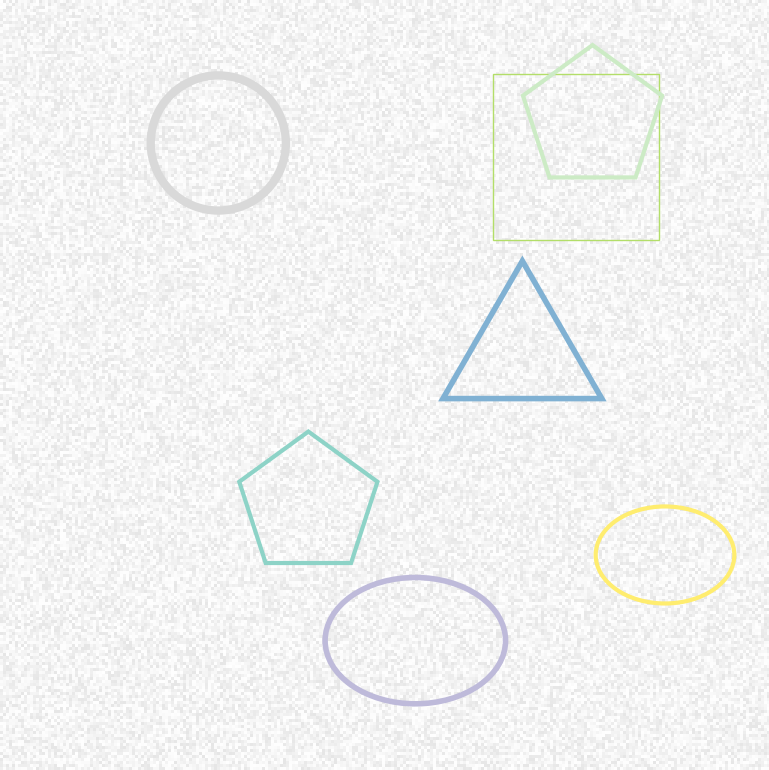[{"shape": "pentagon", "thickness": 1.5, "radius": 0.47, "center": [0.4, 0.345]}, {"shape": "oval", "thickness": 2, "radius": 0.59, "center": [0.539, 0.168]}, {"shape": "triangle", "thickness": 2, "radius": 0.6, "center": [0.678, 0.542]}, {"shape": "square", "thickness": 0.5, "radius": 0.54, "center": [0.748, 0.796]}, {"shape": "circle", "thickness": 3, "radius": 0.44, "center": [0.284, 0.814]}, {"shape": "pentagon", "thickness": 1.5, "radius": 0.48, "center": [0.77, 0.846]}, {"shape": "oval", "thickness": 1.5, "radius": 0.45, "center": [0.864, 0.279]}]